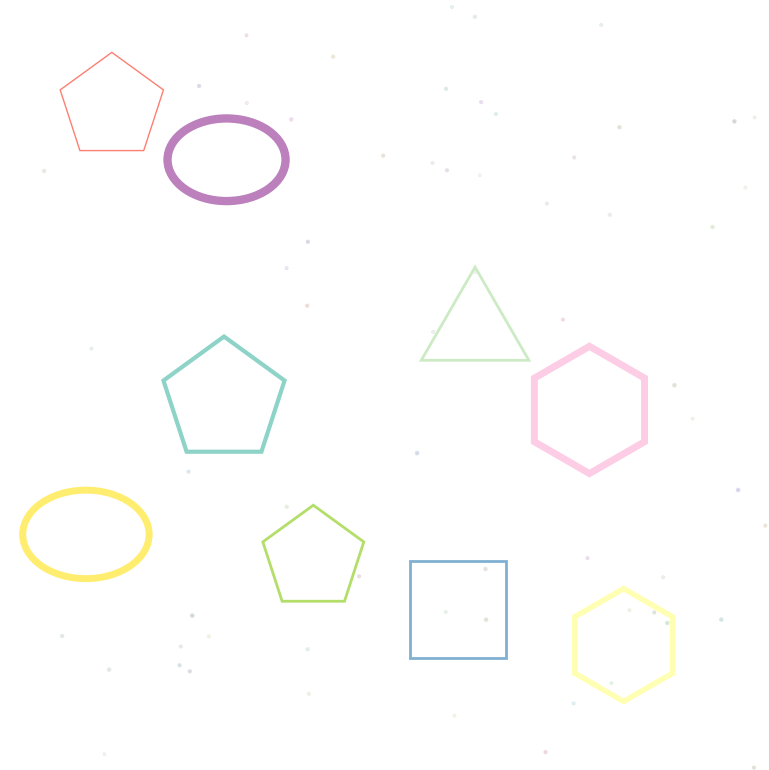[{"shape": "pentagon", "thickness": 1.5, "radius": 0.41, "center": [0.291, 0.48]}, {"shape": "hexagon", "thickness": 2, "radius": 0.37, "center": [0.81, 0.162]}, {"shape": "pentagon", "thickness": 0.5, "radius": 0.35, "center": [0.145, 0.861]}, {"shape": "square", "thickness": 1, "radius": 0.31, "center": [0.595, 0.209]}, {"shape": "pentagon", "thickness": 1, "radius": 0.34, "center": [0.407, 0.275]}, {"shape": "hexagon", "thickness": 2.5, "radius": 0.41, "center": [0.766, 0.468]}, {"shape": "oval", "thickness": 3, "radius": 0.38, "center": [0.294, 0.793]}, {"shape": "triangle", "thickness": 1, "radius": 0.4, "center": [0.617, 0.572]}, {"shape": "oval", "thickness": 2.5, "radius": 0.41, "center": [0.112, 0.306]}]